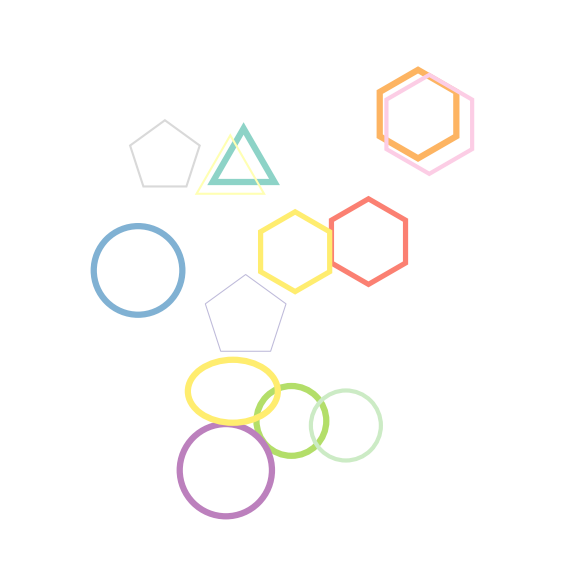[{"shape": "triangle", "thickness": 3, "radius": 0.31, "center": [0.422, 0.715]}, {"shape": "triangle", "thickness": 1, "radius": 0.34, "center": [0.399, 0.697]}, {"shape": "pentagon", "thickness": 0.5, "radius": 0.37, "center": [0.425, 0.45]}, {"shape": "hexagon", "thickness": 2.5, "radius": 0.37, "center": [0.638, 0.581]}, {"shape": "circle", "thickness": 3, "radius": 0.38, "center": [0.239, 0.531]}, {"shape": "hexagon", "thickness": 3, "radius": 0.38, "center": [0.724, 0.802]}, {"shape": "circle", "thickness": 3, "radius": 0.3, "center": [0.505, 0.27]}, {"shape": "hexagon", "thickness": 2, "radius": 0.43, "center": [0.743, 0.784]}, {"shape": "pentagon", "thickness": 1, "radius": 0.32, "center": [0.286, 0.728]}, {"shape": "circle", "thickness": 3, "radius": 0.4, "center": [0.391, 0.185]}, {"shape": "circle", "thickness": 2, "radius": 0.3, "center": [0.599, 0.262]}, {"shape": "hexagon", "thickness": 2.5, "radius": 0.35, "center": [0.511, 0.563]}, {"shape": "oval", "thickness": 3, "radius": 0.39, "center": [0.403, 0.322]}]